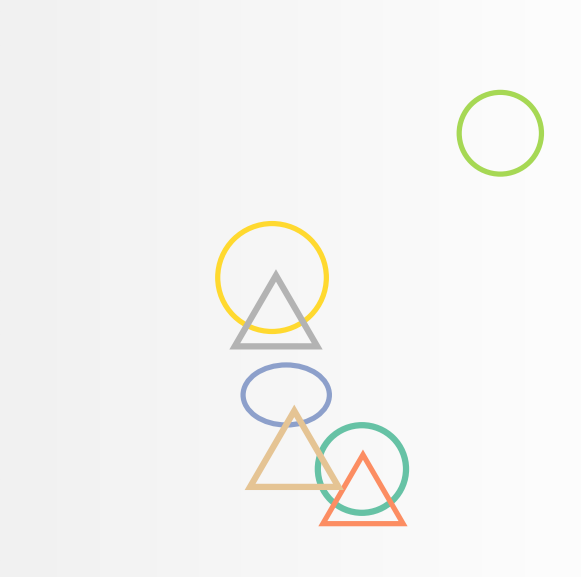[{"shape": "circle", "thickness": 3, "radius": 0.38, "center": [0.623, 0.187]}, {"shape": "triangle", "thickness": 2.5, "radius": 0.4, "center": [0.624, 0.132]}, {"shape": "oval", "thickness": 2.5, "radius": 0.37, "center": [0.492, 0.315]}, {"shape": "circle", "thickness": 2.5, "radius": 0.35, "center": [0.861, 0.768]}, {"shape": "circle", "thickness": 2.5, "radius": 0.47, "center": [0.468, 0.519]}, {"shape": "triangle", "thickness": 3, "radius": 0.44, "center": [0.506, 0.2]}, {"shape": "triangle", "thickness": 3, "radius": 0.41, "center": [0.475, 0.44]}]